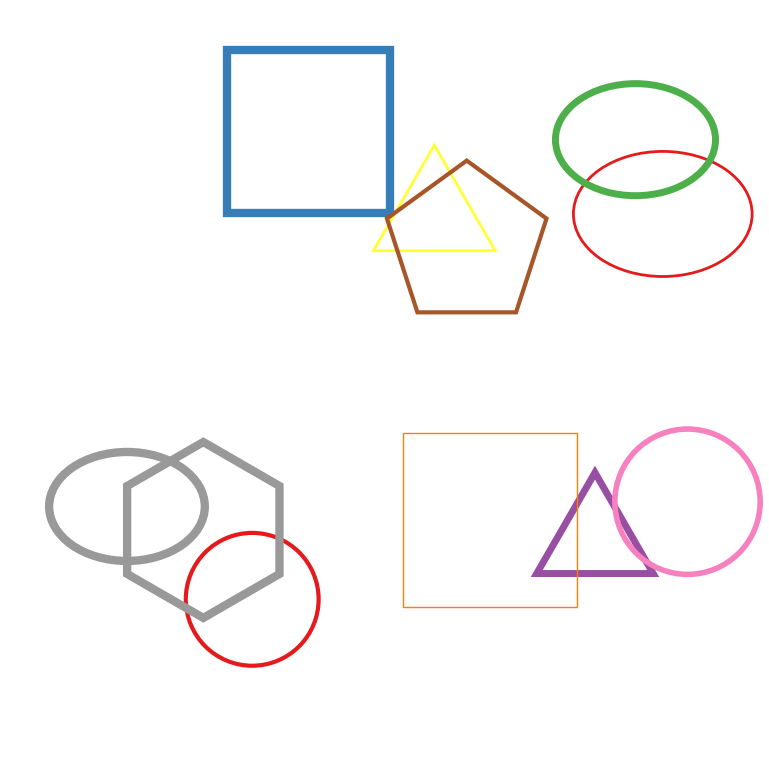[{"shape": "circle", "thickness": 1.5, "radius": 0.43, "center": [0.328, 0.222]}, {"shape": "oval", "thickness": 1, "radius": 0.58, "center": [0.861, 0.722]}, {"shape": "square", "thickness": 3, "radius": 0.53, "center": [0.401, 0.829]}, {"shape": "oval", "thickness": 2.5, "radius": 0.52, "center": [0.825, 0.819]}, {"shape": "triangle", "thickness": 2.5, "radius": 0.44, "center": [0.773, 0.299]}, {"shape": "square", "thickness": 0.5, "radius": 0.56, "center": [0.636, 0.324]}, {"shape": "triangle", "thickness": 1, "radius": 0.46, "center": [0.564, 0.72]}, {"shape": "pentagon", "thickness": 1.5, "radius": 0.54, "center": [0.606, 0.682]}, {"shape": "circle", "thickness": 2, "radius": 0.47, "center": [0.893, 0.348]}, {"shape": "hexagon", "thickness": 3, "radius": 0.57, "center": [0.264, 0.312]}, {"shape": "oval", "thickness": 3, "radius": 0.51, "center": [0.165, 0.342]}]